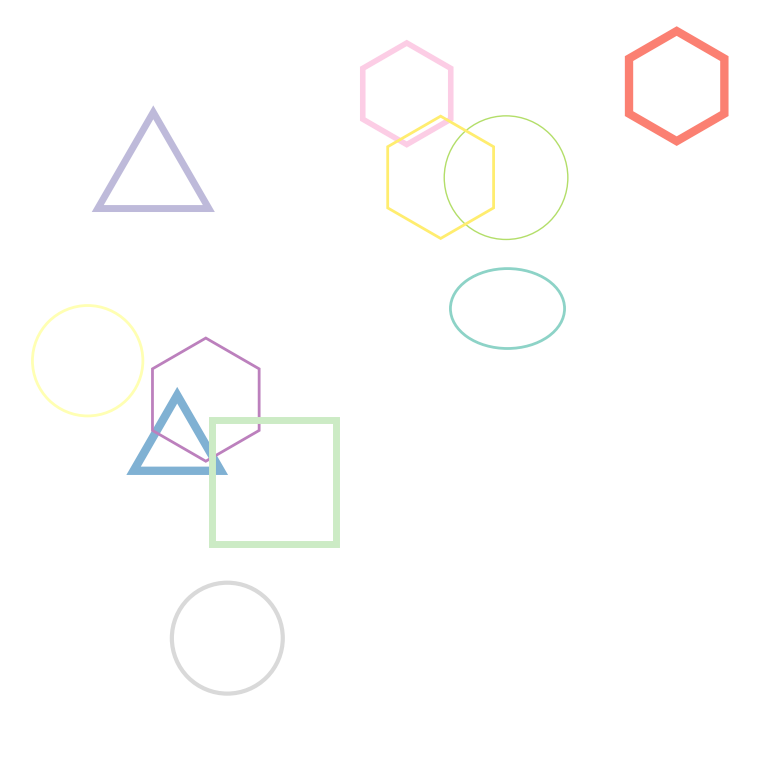[{"shape": "oval", "thickness": 1, "radius": 0.37, "center": [0.659, 0.599]}, {"shape": "circle", "thickness": 1, "radius": 0.36, "center": [0.114, 0.532]}, {"shape": "triangle", "thickness": 2.5, "radius": 0.42, "center": [0.199, 0.771]}, {"shape": "hexagon", "thickness": 3, "radius": 0.36, "center": [0.879, 0.888]}, {"shape": "triangle", "thickness": 3, "radius": 0.33, "center": [0.23, 0.421]}, {"shape": "circle", "thickness": 0.5, "radius": 0.4, "center": [0.657, 0.769]}, {"shape": "hexagon", "thickness": 2, "radius": 0.33, "center": [0.528, 0.878]}, {"shape": "circle", "thickness": 1.5, "radius": 0.36, "center": [0.295, 0.171]}, {"shape": "hexagon", "thickness": 1, "radius": 0.4, "center": [0.267, 0.481]}, {"shape": "square", "thickness": 2.5, "radius": 0.4, "center": [0.356, 0.374]}, {"shape": "hexagon", "thickness": 1, "radius": 0.4, "center": [0.572, 0.77]}]